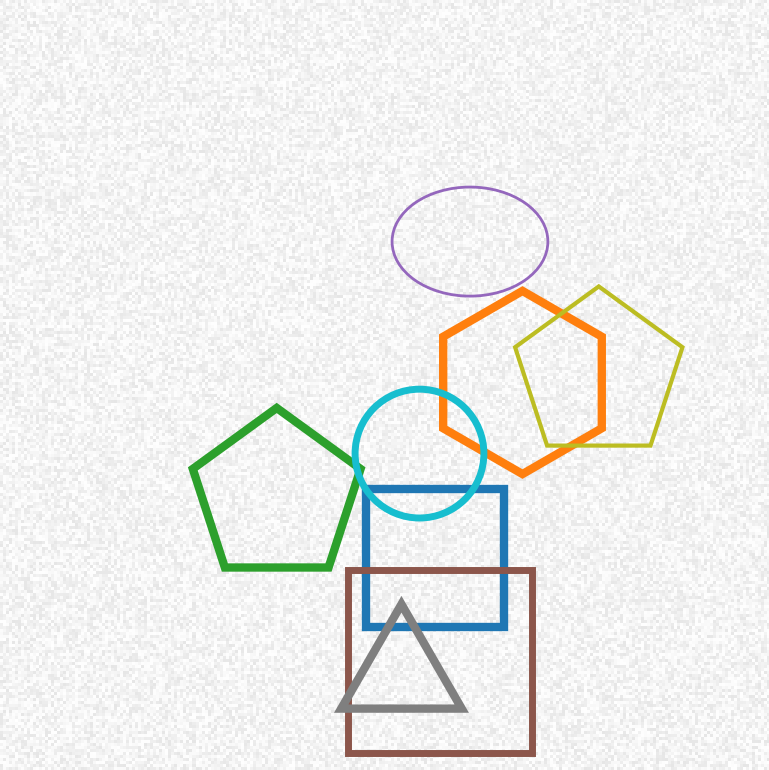[{"shape": "square", "thickness": 3, "radius": 0.45, "center": [0.565, 0.275]}, {"shape": "hexagon", "thickness": 3, "radius": 0.59, "center": [0.679, 0.503]}, {"shape": "pentagon", "thickness": 3, "radius": 0.57, "center": [0.359, 0.356]}, {"shape": "oval", "thickness": 1, "radius": 0.51, "center": [0.61, 0.686]}, {"shape": "square", "thickness": 2.5, "radius": 0.6, "center": [0.572, 0.141]}, {"shape": "triangle", "thickness": 3, "radius": 0.45, "center": [0.521, 0.125]}, {"shape": "pentagon", "thickness": 1.5, "radius": 0.57, "center": [0.778, 0.514]}, {"shape": "circle", "thickness": 2.5, "radius": 0.42, "center": [0.545, 0.411]}]